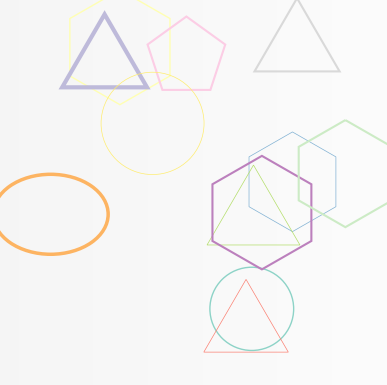[{"shape": "circle", "thickness": 1, "radius": 0.54, "center": [0.65, 0.198]}, {"shape": "hexagon", "thickness": 1, "radius": 0.75, "center": [0.309, 0.877]}, {"shape": "triangle", "thickness": 3, "radius": 0.63, "center": [0.27, 0.836]}, {"shape": "triangle", "thickness": 0.5, "radius": 0.63, "center": [0.635, 0.148]}, {"shape": "hexagon", "thickness": 0.5, "radius": 0.65, "center": [0.755, 0.528]}, {"shape": "oval", "thickness": 2.5, "radius": 0.74, "center": [0.131, 0.443]}, {"shape": "triangle", "thickness": 0.5, "radius": 0.69, "center": [0.654, 0.433]}, {"shape": "pentagon", "thickness": 1.5, "radius": 0.53, "center": [0.481, 0.852]}, {"shape": "triangle", "thickness": 1.5, "radius": 0.63, "center": [0.767, 0.878]}, {"shape": "hexagon", "thickness": 1.5, "radius": 0.74, "center": [0.676, 0.448]}, {"shape": "hexagon", "thickness": 1.5, "radius": 0.7, "center": [0.891, 0.549]}, {"shape": "circle", "thickness": 0.5, "radius": 0.66, "center": [0.394, 0.68]}]